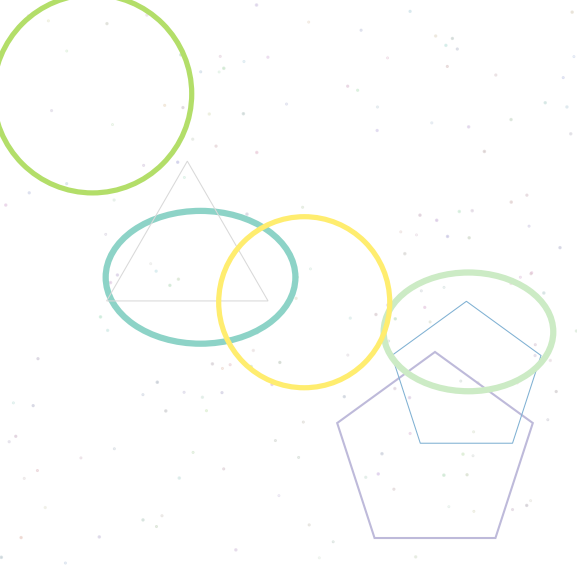[{"shape": "oval", "thickness": 3, "radius": 0.82, "center": [0.347, 0.519]}, {"shape": "pentagon", "thickness": 1, "radius": 0.89, "center": [0.753, 0.212]}, {"shape": "pentagon", "thickness": 0.5, "radius": 0.68, "center": [0.808, 0.342]}, {"shape": "circle", "thickness": 2.5, "radius": 0.86, "center": [0.16, 0.837]}, {"shape": "triangle", "thickness": 0.5, "radius": 0.81, "center": [0.324, 0.559]}, {"shape": "oval", "thickness": 3, "radius": 0.73, "center": [0.811, 0.424]}, {"shape": "circle", "thickness": 2.5, "radius": 0.74, "center": [0.527, 0.476]}]